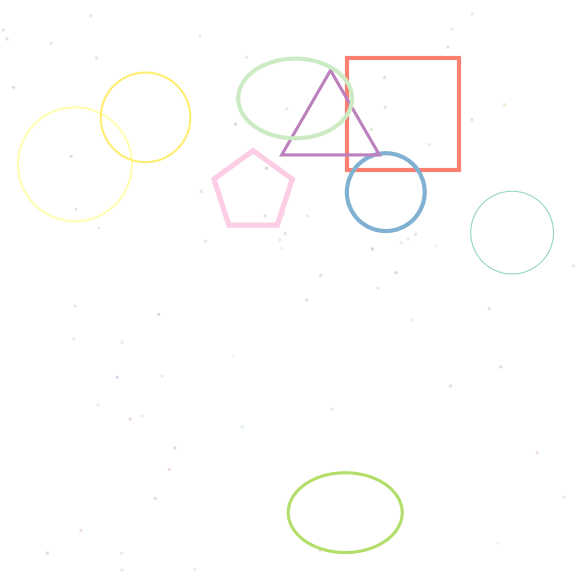[{"shape": "circle", "thickness": 0.5, "radius": 0.36, "center": [0.887, 0.596]}, {"shape": "circle", "thickness": 1, "radius": 0.49, "center": [0.13, 0.715]}, {"shape": "square", "thickness": 2, "radius": 0.49, "center": [0.698, 0.802]}, {"shape": "circle", "thickness": 2, "radius": 0.34, "center": [0.668, 0.666]}, {"shape": "oval", "thickness": 1.5, "radius": 0.49, "center": [0.598, 0.111]}, {"shape": "pentagon", "thickness": 2.5, "radius": 0.36, "center": [0.438, 0.667]}, {"shape": "triangle", "thickness": 1.5, "radius": 0.49, "center": [0.572, 0.78]}, {"shape": "oval", "thickness": 2, "radius": 0.49, "center": [0.511, 0.829]}, {"shape": "circle", "thickness": 1, "radius": 0.39, "center": [0.252, 0.796]}]